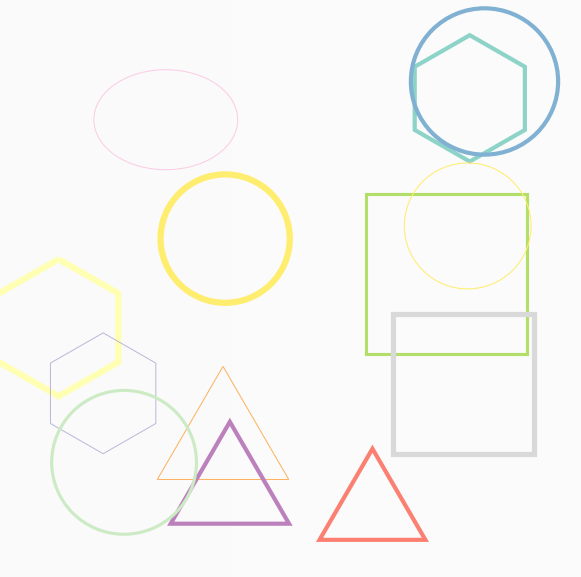[{"shape": "hexagon", "thickness": 2, "radius": 0.55, "center": [0.808, 0.829]}, {"shape": "hexagon", "thickness": 3, "radius": 0.59, "center": [0.101, 0.432]}, {"shape": "hexagon", "thickness": 0.5, "radius": 0.52, "center": [0.177, 0.318]}, {"shape": "triangle", "thickness": 2, "radius": 0.53, "center": [0.641, 0.117]}, {"shape": "circle", "thickness": 2, "radius": 0.63, "center": [0.834, 0.858]}, {"shape": "triangle", "thickness": 0.5, "radius": 0.65, "center": [0.384, 0.234]}, {"shape": "square", "thickness": 1.5, "radius": 0.69, "center": [0.768, 0.525]}, {"shape": "oval", "thickness": 0.5, "radius": 0.62, "center": [0.285, 0.792]}, {"shape": "square", "thickness": 2.5, "radius": 0.61, "center": [0.797, 0.334]}, {"shape": "triangle", "thickness": 2, "radius": 0.59, "center": [0.395, 0.151]}, {"shape": "circle", "thickness": 1.5, "radius": 0.62, "center": [0.213, 0.199]}, {"shape": "circle", "thickness": 0.5, "radius": 0.55, "center": [0.805, 0.608]}, {"shape": "circle", "thickness": 3, "radius": 0.56, "center": [0.387, 0.586]}]